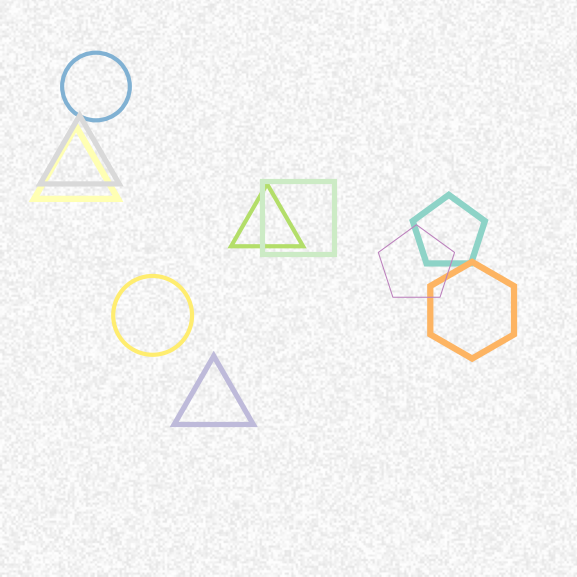[{"shape": "pentagon", "thickness": 3, "radius": 0.33, "center": [0.777, 0.596]}, {"shape": "triangle", "thickness": 3, "radius": 0.42, "center": [0.132, 0.697]}, {"shape": "triangle", "thickness": 2.5, "radius": 0.4, "center": [0.37, 0.304]}, {"shape": "circle", "thickness": 2, "radius": 0.29, "center": [0.166, 0.849]}, {"shape": "hexagon", "thickness": 3, "radius": 0.42, "center": [0.818, 0.462]}, {"shape": "triangle", "thickness": 2, "radius": 0.36, "center": [0.462, 0.609]}, {"shape": "triangle", "thickness": 2.5, "radius": 0.4, "center": [0.138, 0.72]}, {"shape": "pentagon", "thickness": 0.5, "radius": 0.35, "center": [0.721, 0.541]}, {"shape": "square", "thickness": 2.5, "radius": 0.32, "center": [0.516, 0.623]}, {"shape": "circle", "thickness": 2, "radius": 0.34, "center": [0.264, 0.453]}]